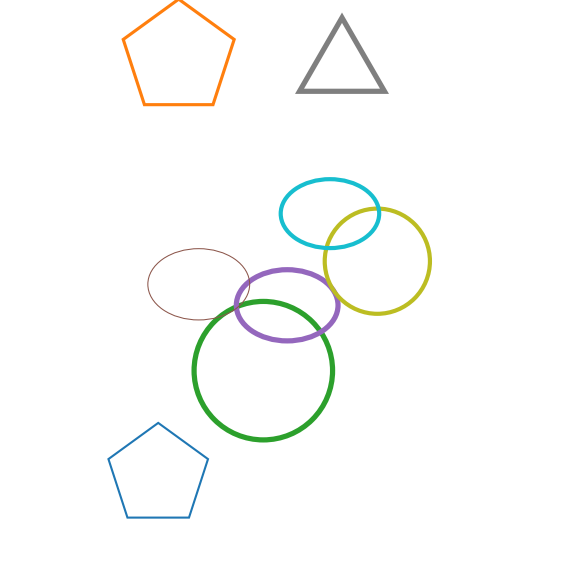[{"shape": "pentagon", "thickness": 1, "radius": 0.45, "center": [0.274, 0.176]}, {"shape": "pentagon", "thickness": 1.5, "radius": 0.5, "center": [0.309, 0.9]}, {"shape": "circle", "thickness": 2.5, "radius": 0.6, "center": [0.456, 0.357]}, {"shape": "oval", "thickness": 2.5, "radius": 0.44, "center": [0.497, 0.47]}, {"shape": "oval", "thickness": 0.5, "radius": 0.44, "center": [0.344, 0.507]}, {"shape": "triangle", "thickness": 2.5, "radius": 0.42, "center": [0.592, 0.884]}, {"shape": "circle", "thickness": 2, "radius": 0.46, "center": [0.653, 0.547]}, {"shape": "oval", "thickness": 2, "radius": 0.43, "center": [0.571, 0.629]}]